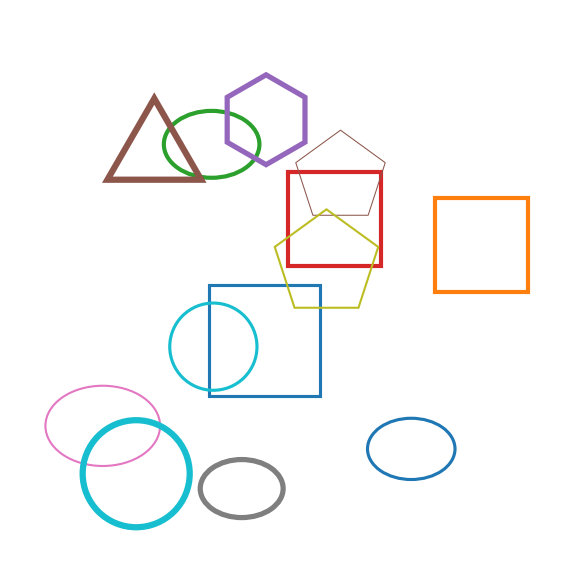[{"shape": "oval", "thickness": 1.5, "radius": 0.38, "center": [0.712, 0.222]}, {"shape": "square", "thickness": 1.5, "radius": 0.48, "center": [0.458, 0.41]}, {"shape": "square", "thickness": 2, "radius": 0.41, "center": [0.834, 0.575]}, {"shape": "oval", "thickness": 2, "radius": 0.41, "center": [0.366, 0.749]}, {"shape": "square", "thickness": 2, "radius": 0.41, "center": [0.579, 0.619]}, {"shape": "hexagon", "thickness": 2.5, "radius": 0.39, "center": [0.461, 0.792]}, {"shape": "pentagon", "thickness": 0.5, "radius": 0.41, "center": [0.59, 0.692]}, {"shape": "triangle", "thickness": 3, "radius": 0.47, "center": [0.267, 0.735]}, {"shape": "oval", "thickness": 1, "radius": 0.5, "center": [0.178, 0.262]}, {"shape": "oval", "thickness": 2.5, "radius": 0.36, "center": [0.419, 0.153]}, {"shape": "pentagon", "thickness": 1, "radius": 0.47, "center": [0.565, 0.542]}, {"shape": "circle", "thickness": 1.5, "radius": 0.38, "center": [0.369, 0.399]}, {"shape": "circle", "thickness": 3, "radius": 0.46, "center": [0.236, 0.179]}]